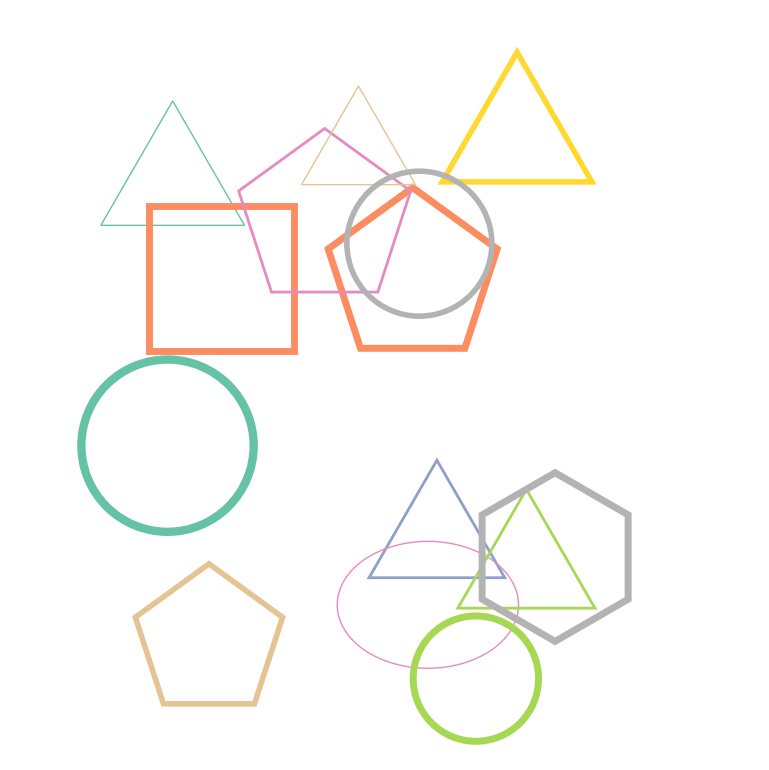[{"shape": "circle", "thickness": 3, "radius": 0.56, "center": [0.218, 0.421]}, {"shape": "triangle", "thickness": 0.5, "radius": 0.54, "center": [0.224, 0.761]}, {"shape": "pentagon", "thickness": 2.5, "radius": 0.58, "center": [0.536, 0.641]}, {"shape": "square", "thickness": 2.5, "radius": 0.47, "center": [0.288, 0.638]}, {"shape": "triangle", "thickness": 1, "radius": 0.51, "center": [0.567, 0.301]}, {"shape": "oval", "thickness": 0.5, "radius": 0.59, "center": [0.556, 0.215]}, {"shape": "pentagon", "thickness": 1, "radius": 0.59, "center": [0.422, 0.716]}, {"shape": "circle", "thickness": 2.5, "radius": 0.41, "center": [0.618, 0.119]}, {"shape": "triangle", "thickness": 1, "radius": 0.51, "center": [0.684, 0.262]}, {"shape": "triangle", "thickness": 2, "radius": 0.56, "center": [0.671, 0.82]}, {"shape": "triangle", "thickness": 0.5, "radius": 0.43, "center": [0.466, 0.803]}, {"shape": "pentagon", "thickness": 2, "radius": 0.5, "center": [0.271, 0.167]}, {"shape": "hexagon", "thickness": 2.5, "radius": 0.55, "center": [0.721, 0.277]}, {"shape": "circle", "thickness": 2, "radius": 0.47, "center": [0.545, 0.684]}]